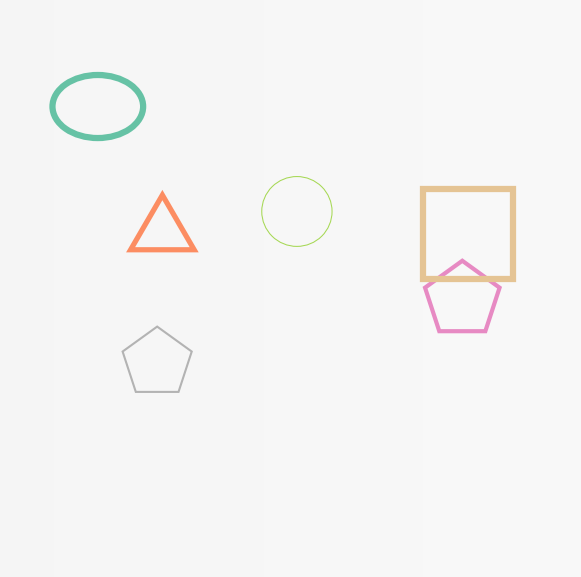[{"shape": "oval", "thickness": 3, "radius": 0.39, "center": [0.168, 0.815]}, {"shape": "triangle", "thickness": 2.5, "radius": 0.32, "center": [0.279, 0.598]}, {"shape": "pentagon", "thickness": 2, "radius": 0.34, "center": [0.795, 0.48]}, {"shape": "circle", "thickness": 0.5, "radius": 0.3, "center": [0.511, 0.633]}, {"shape": "square", "thickness": 3, "radius": 0.39, "center": [0.806, 0.594]}, {"shape": "pentagon", "thickness": 1, "radius": 0.31, "center": [0.27, 0.371]}]